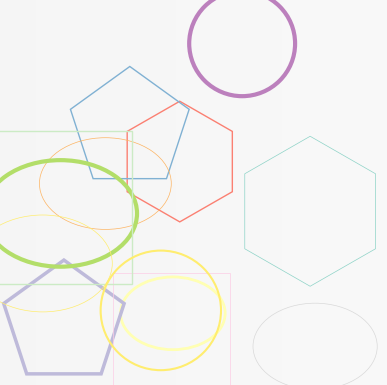[{"shape": "hexagon", "thickness": 0.5, "radius": 0.97, "center": [0.8, 0.451]}, {"shape": "oval", "thickness": 2, "radius": 0.67, "center": [0.446, 0.186]}, {"shape": "pentagon", "thickness": 2.5, "radius": 0.82, "center": [0.165, 0.161]}, {"shape": "hexagon", "thickness": 1, "radius": 0.78, "center": [0.464, 0.58]}, {"shape": "pentagon", "thickness": 1, "radius": 0.81, "center": [0.335, 0.666]}, {"shape": "oval", "thickness": 0.5, "radius": 0.85, "center": [0.272, 0.523]}, {"shape": "oval", "thickness": 3, "radius": 0.99, "center": [0.156, 0.446]}, {"shape": "square", "thickness": 0.5, "radius": 0.75, "center": [0.442, 0.14]}, {"shape": "oval", "thickness": 0.5, "radius": 0.8, "center": [0.813, 0.1]}, {"shape": "circle", "thickness": 3, "radius": 0.68, "center": [0.625, 0.887]}, {"shape": "square", "thickness": 1, "radius": 1.0, "center": [0.141, 0.462]}, {"shape": "oval", "thickness": 0.5, "radius": 0.9, "center": [0.11, 0.316]}, {"shape": "circle", "thickness": 1.5, "radius": 0.78, "center": [0.415, 0.194]}]